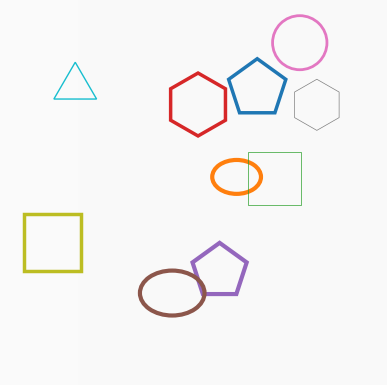[{"shape": "pentagon", "thickness": 2.5, "radius": 0.39, "center": [0.664, 0.77]}, {"shape": "oval", "thickness": 3, "radius": 0.31, "center": [0.611, 0.54]}, {"shape": "square", "thickness": 0.5, "radius": 0.34, "center": [0.708, 0.537]}, {"shape": "hexagon", "thickness": 2.5, "radius": 0.41, "center": [0.511, 0.729]}, {"shape": "pentagon", "thickness": 3, "radius": 0.37, "center": [0.567, 0.296]}, {"shape": "oval", "thickness": 3, "radius": 0.42, "center": [0.444, 0.239]}, {"shape": "circle", "thickness": 2, "radius": 0.35, "center": [0.774, 0.889]}, {"shape": "hexagon", "thickness": 0.5, "radius": 0.33, "center": [0.818, 0.728]}, {"shape": "square", "thickness": 2.5, "radius": 0.37, "center": [0.136, 0.371]}, {"shape": "triangle", "thickness": 1, "radius": 0.32, "center": [0.194, 0.775]}]